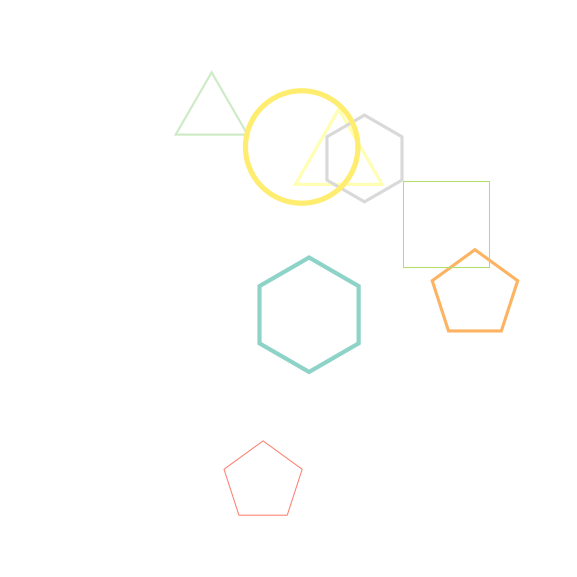[{"shape": "hexagon", "thickness": 2, "radius": 0.5, "center": [0.535, 0.454]}, {"shape": "triangle", "thickness": 1.5, "radius": 0.43, "center": [0.587, 0.723]}, {"shape": "pentagon", "thickness": 0.5, "radius": 0.36, "center": [0.456, 0.165]}, {"shape": "pentagon", "thickness": 1.5, "radius": 0.39, "center": [0.822, 0.489]}, {"shape": "square", "thickness": 0.5, "radius": 0.37, "center": [0.772, 0.611]}, {"shape": "hexagon", "thickness": 1.5, "radius": 0.38, "center": [0.631, 0.725]}, {"shape": "triangle", "thickness": 1, "radius": 0.36, "center": [0.366, 0.802]}, {"shape": "circle", "thickness": 2.5, "radius": 0.49, "center": [0.522, 0.745]}]